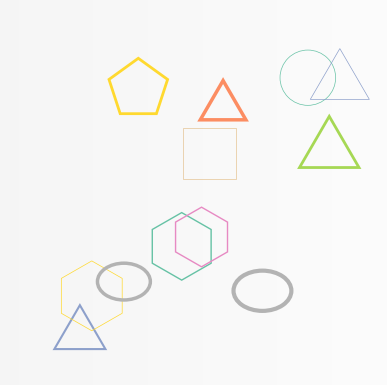[{"shape": "hexagon", "thickness": 1, "radius": 0.44, "center": [0.469, 0.36]}, {"shape": "circle", "thickness": 0.5, "radius": 0.36, "center": [0.794, 0.798]}, {"shape": "triangle", "thickness": 2.5, "radius": 0.34, "center": [0.576, 0.723]}, {"shape": "triangle", "thickness": 1.5, "radius": 0.38, "center": [0.206, 0.131]}, {"shape": "triangle", "thickness": 0.5, "radius": 0.44, "center": [0.877, 0.786]}, {"shape": "hexagon", "thickness": 1, "radius": 0.39, "center": [0.52, 0.384]}, {"shape": "triangle", "thickness": 2, "radius": 0.44, "center": [0.85, 0.609]}, {"shape": "pentagon", "thickness": 2, "radius": 0.4, "center": [0.357, 0.769]}, {"shape": "hexagon", "thickness": 0.5, "radius": 0.45, "center": [0.237, 0.232]}, {"shape": "square", "thickness": 0.5, "radius": 0.34, "center": [0.541, 0.601]}, {"shape": "oval", "thickness": 3, "radius": 0.37, "center": [0.677, 0.245]}, {"shape": "oval", "thickness": 2.5, "radius": 0.34, "center": [0.32, 0.269]}]